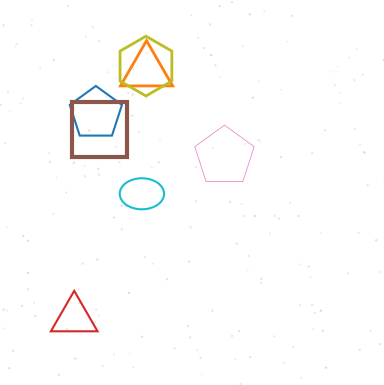[{"shape": "pentagon", "thickness": 1.5, "radius": 0.36, "center": [0.249, 0.705]}, {"shape": "triangle", "thickness": 2, "radius": 0.39, "center": [0.381, 0.816]}, {"shape": "triangle", "thickness": 1.5, "radius": 0.35, "center": [0.193, 0.174]}, {"shape": "square", "thickness": 3, "radius": 0.36, "center": [0.258, 0.664]}, {"shape": "pentagon", "thickness": 0.5, "radius": 0.41, "center": [0.583, 0.594]}, {"shape": "hexagon", "thickness": 2, "radius": 0.39, "center": [0.379, 0.828]}, {"shape": "oval", "thickness": 1.5, "radius": 0.29, "center": [0.369, 0.497]}]